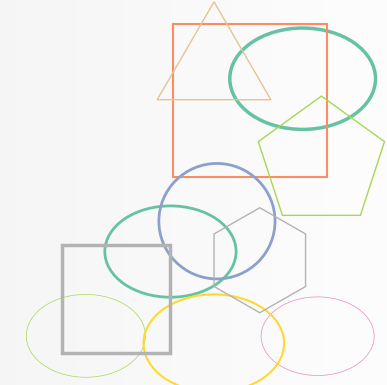[{"shape": "oval", "thickness": 2, "radius": 0.85, "center": [0.44, 0.347]}, {"shape": "oval", "thickness": 2.5, "radius": 0.94, "center": [0.781, 0.796]}, {"shape": "square", "thickness": 1.5, "radius": 0.99, "center": [0.645, 0.74]}, {"shape": "circle", "thickness": 2, "radius": 0.75, "center": [0.56, 0.425]}, {"shape": "oval", "thickness": 0.5, "radius": 0.73, "center": [0.82, 0.127]}, {"shape": "pentagon", "thickness": 1, "radius": 0.86, "center": [0.829, 0.579]}, {"shape": "oval", "thickness": 0.5, "radius": 0.77, "center": [0.222, 0.128]}, {"shape": "oval", "thickness": 1.5, "radius": 0.91, "center": [0.552, 0.108]}, {"shape": "triangle", "thickness": 1, "radius": 0.85, "center": [0.552, 0.826]}, {"shape": "hexagon", "thickness": 1, "radius": 0.68, "center": [0.67, 0.324]}, {"shape": "square", "thickness": 2.5, "radius": 0.7, "center": [0.3, 0.223]}]